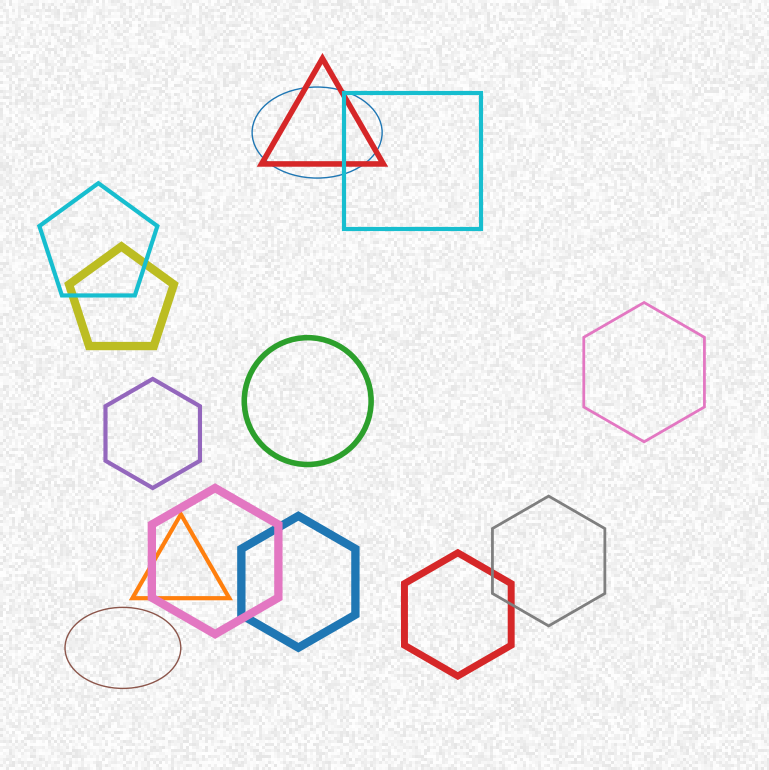[{"shape": "oval", "thickness": 0.5, "radius": 0.42, "center": [0.412, 0.828]}, {"shape": "hexagon", "thickness": 3, "radius": 0.43, "center": [0.388, 0.244]}, {"shape": "triangle", "thickness": 1.5, "radius": 0.36, "center": [0.235, 0.259]}, {"shape": "circle", "thickness": 2, "radius": 0.41, "center": [0.4, 0.479]}, {"shape": "triangle", "thickness": 2, "radius": 0.46, "center": [0.419, 0.833]}, {"shape": "hexagon", "thickness": 2.5, "radius": 0.4, "center": [0.595, 0.202]}, {"shape": "hexagon", "thickness": 1.5, "radius": 0.35, "center": [0.198, 0.437]}, {"shape": "oval", "thickness": 0.5, "radius": 0.38, "center": [0.16, 0.159]}, {"shape": "hexagon", "thickness": 3, "radius": 0.47, "center": [0.279, 0.271]}, {"shape": "hexagon", "thickness": 1, "radius": 0.45, "center": [0.836, 0.517]}, {"shape": "hexagon", "thickness": 1, "radius": 0.42, "center": [0.713, 0.271]}, {"shape": "pentagon", "thickness": 3, "radius": 0.36, "center": [0.158, 0.608]}, {"shape": "pentagon", "thickness": 1.5, "radius": 0.4, "center": [0.128, 0.681]}, {"shape": "square", "thickness": 1.5, "radius": 0.44, "center": [0.536, 0.791]}]